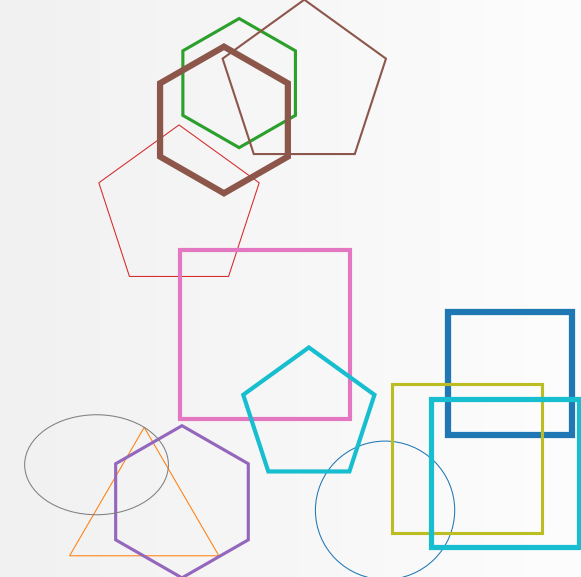[{"shape": "square", "thickness": 3, "radius": 0.53, "center": [0.878, 0.352]}, {"shape": "circle", "thickness": 0.5, "radius": 0.6, "center": [0.662, 0.116]}, {"shape": "triangle", "thickness": 0.5, "radius": 0.74, "center": [0.248, 0.111]}, {"shape": "hexagon", "thickness": 1.5, "radius": 0.56, "center": [0.411, 0.855]}, {"shape": "pentagon", "thickness": 0.5, "radius": 0.73, "center": [0.308, 0.638]}, {"shape": "hexagon", "thickness": 1.5, "radius": 0.66, "center": [0.313, 0.13]}, {"shape": "hexagon", "thickness": 3, "radius": 0.63, "center": [0.385, 0.791]}, {"shape": "pentagon", "thickness": 1, "radius": 0.74, "center": [0.523, 0.852]}, {"shape": "square", "thickness": 2, "radius": 0.73, "center": [0.456, 0.419]}, {"shape": "oval", "thickness": 0.5, "radius": 0.62, "center": [0.166, 0.194]}, {"shape": "square", "thickness": 1.5, "radius": 0.64, "center": [0.803, 0.206]}, {"shape": "square", "thickness": 2.5, "radius": 0.64, "center": [0.868, 0.18]}, {"shape": "pentagon", "thickness": 2, "radius": 0.59, "center": [0.531, 0.279]}]